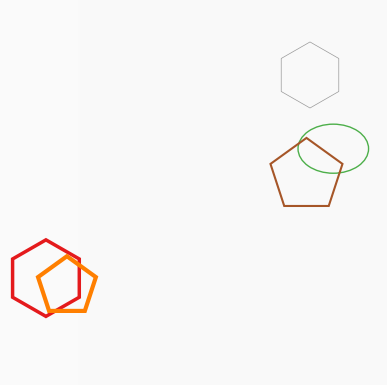[{"shape": "hexagon", "thickness": 2.5, "radius": 0.5, "center": [0.119, 0.278]}, {"shape": "oval", "thickness": 1, "radius": 0.46, "center": [0.86, 0.614]}, {"shape": "pentagon", "thickness": 3, "radius": 0.39, "center": [0.173, 0.256]}, {"shape": "pentagon", "thickness": 1.5, "radius": 0.49, "center": [0.791, 0.544]}, {"shape": "hexagon", "thickness": 0.5, "radius": 0.43, "center": [0.8, 0.805]}]